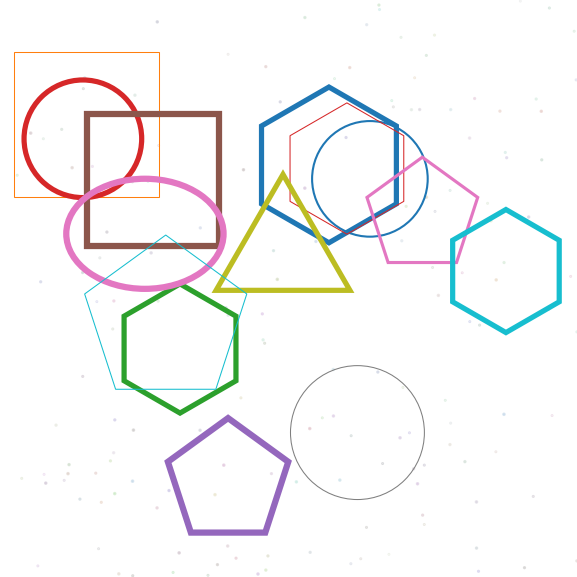[{"shape": "hexagon", "thickness": 2.5, "radius": 0.67, "center": [0.57, 0.714]}, {"shape": "circle", "thickness": 1, "radius": 0.5, "center": [0.641, 0.689]}, {"shape": "square", "thickness": 0.5, "radius": 0.63, "center": [0.15, 0.784]}, {"shape": "hexagon", "thickness": 2.5, "radius": 0.56, "center": [0.312, 0.396]}, {"shape": "hexagon", "thickness": 0.5, "radius": 0.57, "center": [0.601, 0.707]}, {"shape": "circle", "thickness": 2.5, "radius": 0.51, "center": [0.143, 0.759]}, {"shape": "pentagon", "thickness": 3, "radius": 0.55, "center": [0.395, 0.166]}, {"shape": "square", "thickness": 3, "radius": 0.57, "center": [0.265, 0.687]}, {"shape": "pentagon", "thickness": 1.5, "radius": 0.5, "center": [0.731, 0.626]}, {"shape": "oval", "thickness": 3, "radius": 0.68, "center": [0.251, 0.594]}, {"shape": "circle", "thickness": 0.5, "radius": 0.58, "center": [0.619, 0.25]}, {"shape": "triangle", "thickness": 2.5, "radius": 0.67, "center": [0.49, 0.563]}, {"shape": "hexagon", "thickness": 2.5, "radius": 0.53, "center": [0.876, 0.53]}, {"shape": "pentagon", "thickness": 0.5, "radius": 0.74, "center": [0.287, 0.445]}]